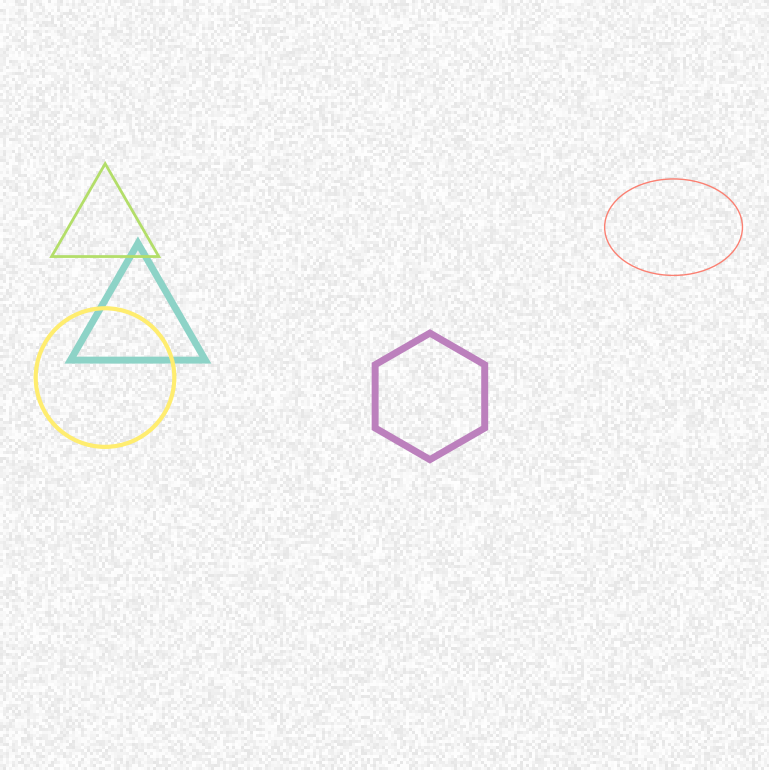[{"shape": "triangle", "thickness": 2.5, "radius": 0.51, "center": [0.179, 0.583]}, {"shape": "oval", "thickness": 0.5, "radius": 0.45, "center": [0.875, 0.705]}, {"shape": "triangle", "thickness": 1, "radius": 0.4, "center": [0.137, 0.707]}, {"shape": "hexagon", "thickness": 2.5, "radius": 0.41, "center": [0.558, 0.485]}, {"shape": "circle", "thickness": 1.5, "radius": 0.45, "center": [0.136, 0.51]}]